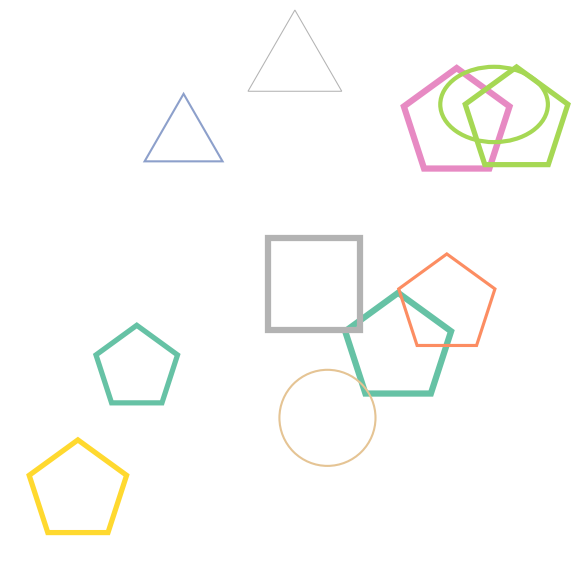[{"shape": "pentagon", "thickness": 3, "radius": 0.48, "center": [0.689, 0.396]}, {"shape": "pentagon", "thickness": 2.5, "radius": 0.37, "center": [0.237, 0.362]}, {"shape": "pentagon", "thickness": 1.5, "radius": 0.44, "center": [0.774, 0.472]}, {"shape": "triangle", "thickness": 1, "radius": 0.39, "center": [0.318, 0.759]}, {"shape": "pentagon", "thickness": 3, "radius": 0.48, "center": [0.791, 0.785]}, {"shape": "pentagon", "thickness": 2.5, "radius": 0.47, "center": [0.894, 0.79]}, {"shape": "oval", "thickness": 2, "radius": 0.47, "center": [0.856, 0.818]}, {"shape": "pentagon", "thickness": 2.5, "radius": 0.44, "center": [0.135, 0.149]}, {"shape": "circle", "thickness": 1, "radius": 0.42, "center": [0.567, 0.276]}, {"shape": "triangle", "thickness": 0.5, "radius": 0.47, "center": [0.511, 0.888]}, {"shape": "square", "thickness": 3, "radius": 0.4, "center": [0.543, 0.508]}]